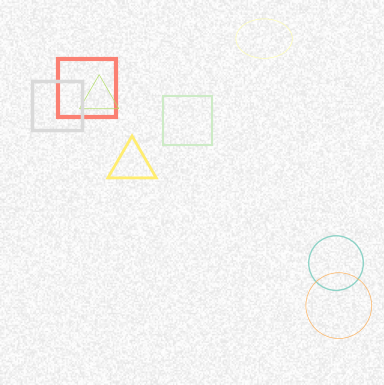[{"shape": "circle", "thickness": 1, "radius": 0.35, "center": [0.873, 0.317]}, {"shape": "oval", "thickness": 0.5, "radius": 0.37, "center": [0.686, 0.9]}, {"shape": "square", "thickness": 3, "radius": 0.37, "center": [0.226, 0.771]}, {"shape": "circle", "thickness": 0.5, "radius": 0.43, "center": [0.88, 0.206]}, {"shape": "triangle", "thickness": 0.5, "radius": 0.3, "center": [0.258, 0.747]}, {"shape": "square", "thickness": 2.5, "radius": 0.32, "center": [0.148, 0.726]}, {"shape": "square", "thickness": 1.5, "radius": 0.32, "center": [0.487, 0.687]}, {"shape": "triangle", "thickness": 2, "radius": 0.36, "center": [0.343, 0.574]}]